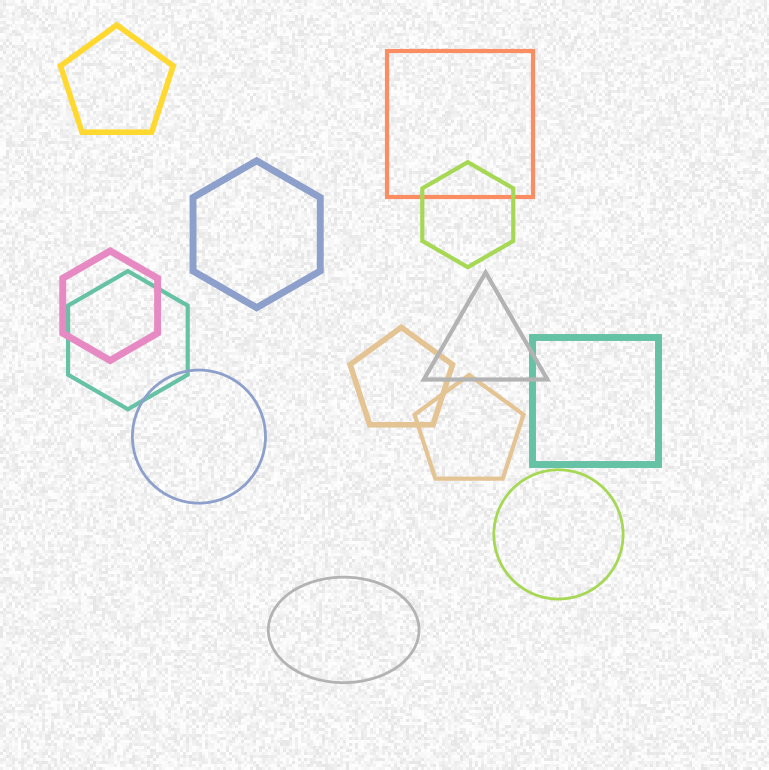[{"shape": "square", "thickness": 2.5, "radius": 0.41, "center": [0.773, 0.48]}, {"shape": "hexagon", "thickness": 1.5, "radius": 0.45, "center": [0.166, 0.558]}, {"shape": "square", "thickness": 1.5, "radius": 0.48, "center": [0.597, 0.839]}, {"shape": "circle", "thickness": 1, "radius": 0.43, "center": [0.258, 0.433]}, {"shape": "hexagon", "thickness": 2.5, "radius": 0.48, "center": [0.333, 0.696]}, {"shape": "hexagon", "thickness": 2.5, "radius": 0.36, "center": [0.143, 0.603]}, {"shape": "circle", "thickness": 1, "radius": 0.42, "center": [0.725, 0.306]}, {"shape": "hexagon", "thickness": 1.5, "radius": 0.34, "center": [0.608, 0.721]}, {"shape": "pentagon", "thickness": 2, "radius": 0.38, "center": [0.152, 0.891]}, {"shape": "pentagon", "thickness": 2, "radius": 0.35, "center": [0.521, 0.505]}, {"shape": "pentagon", "thickness": 1.5, "radius": 0.37, "center": [0.609, 0.439]}, {"shape": "triangle", "thickness": 1.5, "radius": 0.46, "center": [0.631, 0.553]}, {"shape": "oval", "thickness": 1, "radius": 0.49, "center": [0.446, 0.182]}]